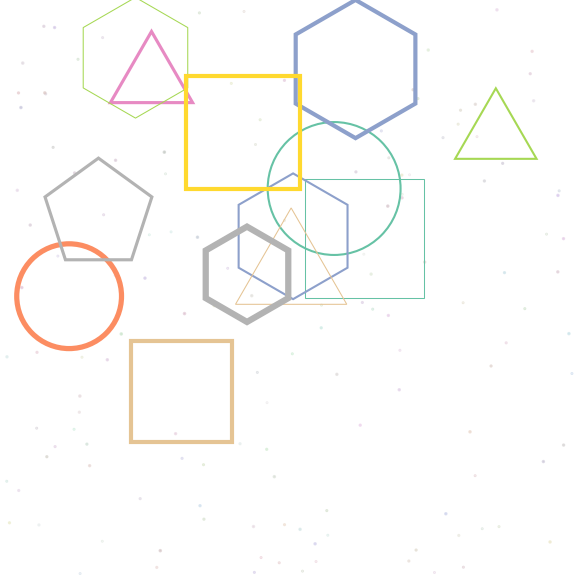[{"shape": "square", "thickness": 0.5, "radius": 0.52, "center": [0.632, 0.587]}, {"shape": "circle", "thickness": 1, "radius": 0.58, "center": [0.579, 0.673]}, {"shape": "circle", "thickness": 2.5, "radius": 0.45, "center": [0.12, 0.486]}, {"shape": "hexagon", "thickness": 1, "radius": 0.54, "center": [0.508, 0.59]}, {"shape": "hexagon", "thickness": 2, "radius": 0.6, "center": [0.616, 0.88]}, {"shape": "triangle", "thickness": 1.5, "radius": 0.41, "center": [0.262, 0.862]}, {"shape": "hexagon", "thickness": 0.5, "radius": 0.52, "center": [0.235, 0.899]}, {"shape": "triangle", "thickness": 1, "radius": 0.41, "center": [0.859, 0.765]}, {"shape": "square", "thickness": 2, "radius": 0.49, "center": [0.421, 0.77]}, {"shape": "square", "thickness": 2, "radius": 0.43, "center": [0.314, 0.321]}, {"shape": "triangle", "thickness": 0.5, "radius": 0.56, "center": [0.504, 0.528]}, {"shape": "hexagon", "thickness": 3, "radius": 0.41, "center": [0.428, 0.524]}, {"shape": "pentagon", "thickness": 1.5, "radius": 0.49, "center": [0.17, 0.628]}]